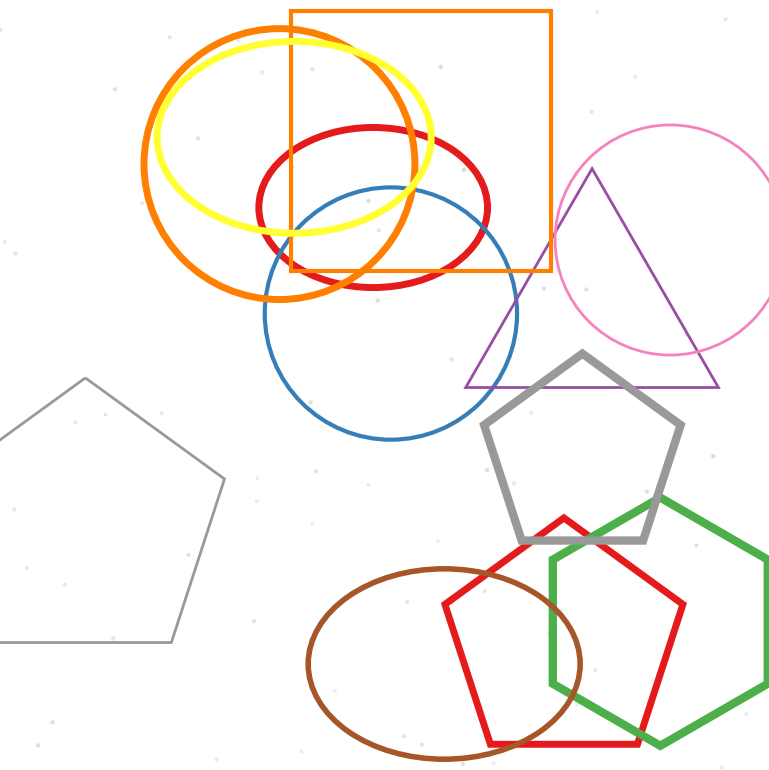[{"shape": "oval", "thickness": 2.5, "radius": 0.74, "center": [0.485, 0.731]}, {"shape": "pentagon", "thickness": 2.5, "radius": 0.81, "center": [0.732, 0.165]}, {"shape": "circle", "thickness": 1.5, "radius": 0.82, "center": [0.508, 0.593]}, {"shape": "hexagon", "thickness": 3, "radius": 0.81, "center": [0.858, 0.193]}, {"shape": "triangle", "thickness": 1, "radius": 0.95, "center": [0.769, 0.591]}, {"shape": "circle", "thickness": 2.5, "radius": 0.88, "center": [0.363, 0.787]}, {"shape": "square", "thickness": 1.5, "radius": 0.85, "center": [0.547, 0.817]}, {"shape": "oval", "thickness": 2.5, "radius": 0.89, "center": [0.382, 0.822]}, {"shape": "oval", "thickness": 2, "radius": 0.88, "center": [0.577, 0.138]}, {"shape": "circle", "thickness": 1, "radius": 0.75, "center": [0.87, 0.688]}, {"shape": "pentagon", "thickness": 3, "radius": 0.67, "center": [0.756, 0.407]}, {"shape": "pentagon", "thickness": 1, "radius": 0.95, "center": [0.111, 0.319]}]